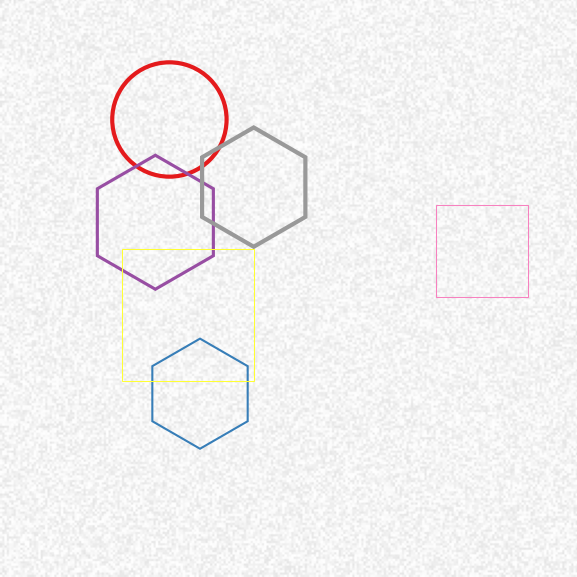[{"shape": "circle", "thickness": 2, "radius": 0.49, "center": [0.293, 0.792]}, {"shape": "hexagon", "thickness": 1, "radius": 0.48, "center": [0.346, 0.317]}, {"shape": "hexagon", "thickness": 1.5, "radius": 0.58, "center": [0.269, 0.614]}, {"shape": "square", "thickness": 0.5, "radius": 0.57, "center": [0.326, 0.454]}, {"shape": "square", "thickness": 0.5, "radius": 0.4, "center": [0.834, 0.564]}, {"shape": "hexagon", "thickness": 2, "radius": 0.52, "center": [0.439, 0.675]}]